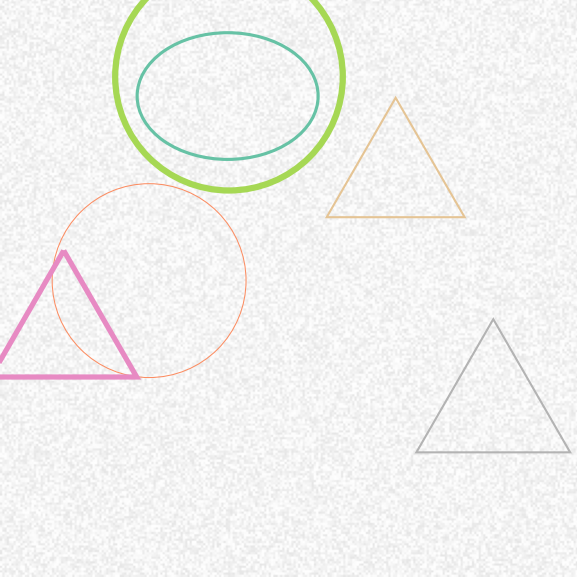[{"shape": "oval", "thickness": 1.5, "radius": 0.78, "center": [0.394, 0.833]}, {"shape": "circle", "thickness": 0.5, "radius": 0.84, "center": [0.258, 0.513]}, {"shape": "triangle", "thickness": 2.5, "radius": 0.73, "center": [0.11, 0.419]}, {"shape": "circle", "thickness": 3, "radius": 0.99, "center": [0.397, 0.866]}, {"shape": "triangle", "thickness": 1, "radius": 0.69, "center": [0.685, 0.692]}, {"shape": "triangle", "thickness": 1, "radius": 0.77, "center": [0.854, 0.293]}]